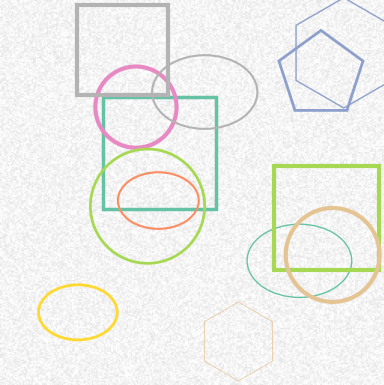[{"shape": "oval", "thickness": 1, "radius": 0.68, "center": [0.778, 0.323]}, {"shape": "square", "thickness": 2.5, "radius": 0.73, "center": [0.415, 0.602]}, {"shape": "oval", "thickness": 1.5, "radius": 0.53, "center": [0.411, 0.479]}, {"shape": "pentagon", "thickness": 2, "radius": 0.57, "center": [0.834, 0.806]}, {"shape": "hexagon", "thickness": 1, "radius": 0.72, "center": [0.893, 0.863]}, {"shape": "circle", "thickness": 3, "radius": 0.53, "center": [0.353, 0.722]}, {"shape": "square", "thickness": 3, "radius": 0.68, "center": [0.847, 0.434]}, {"shape": "circle", "thickness": 2, "radius": 0.74, "center": [0.383, 0.465]}, {"shape": "oval", "thickness": 2, "radius": 0.51, "center": [0.202, 0.189]}, {"shape": "hexagon", "thickness": 0.5, "radius": 0.51, "center": [0.619, 0.113]}, {"shape": "circle", "thickness": 3, "radius": 0.61, "center": [0.864, 0.338]}, {"shape": "oval", "thickness": 1.5, "radius": 0.68, "center": [0.532, 0.761]}, {"shape": "square", "thickness": 3, "radius": 0.59, "center": [0.318, 0.87]}]